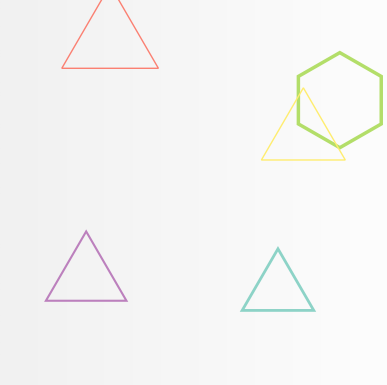[{"shape": "triangle", "thickness": 2, "radius": 0.53, "center": [0.717, 0.247]}, {"shape": "triangle", "thickness": 1, "radius": 0.72, "center": [0.284, 0.895]}, {"shape": "hexagon", "thickness": 2.5, "radius": 0.62, "center": [0.877, 0.74]}, {"shape": "triangle", "thickness": 1.5, "radius": 0.6, "center": [0.222, 0.279]}, {"shape": "triangle", "thickness": 1, "radius": 0.62, "center": [0.783, 0.647]}]